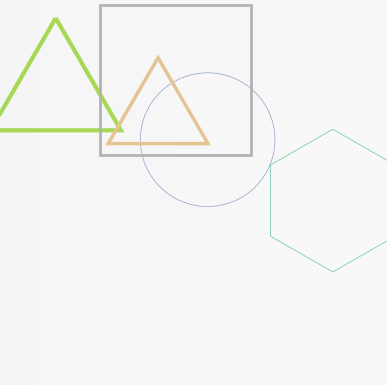[{"shape": "hexagon", "thickness": 0.5, "radius": 0.93, "center": [0.859, 0.479]}, {"shape": "circle", "thickness": 0.5, "radius": 0.87, "center": [0.536, 0.637]}, {"shape": "triangle", "thickness": 3, "radius": 0.97, "center": [0.144, 0.759]}, {"shape": "triangle", "thickness": 2.5, "radius": 0.74, "center": [0.408, 0.701]}, {"shape": "square", "thickness": 2, "radius": 0.97, "center": [0.454, 0.793]}]